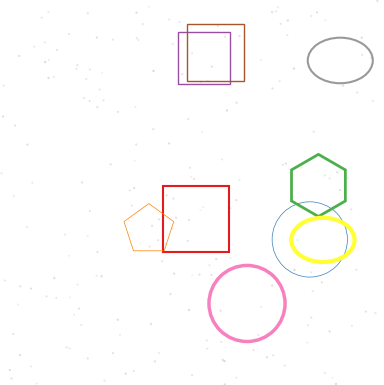[{"shape": "square", "thickness": 1.5, "radius": 0.43, "center": [0.51, 0.432]}, {"shape": "circle", "thickness": 0.5, "radius": 0.49, "center": [0.805, 0.378]}, {"shape": "hexagon", "thickness": 2, "radius": 0.4, "center": [0.827, 0.518]}, {"shape": "square", "thickness": 1, "radius": 0.34, "center": [0.53, 0.85]}, {"shape": "pentagon", "thickness": 0.5, "radius": 0.34, "center": [0.387, 0.403]}, {"shape": "oval", "thickness": 3, "radius": 0.41, "center": [0.839, 0.377]}, {"shape": "square", "thickness": 1, "radius": 0.37, "center": [0.56, 0.865]}, {"shape": "circle", "thickness": 2.5, "radius": 0.49, "center": [0.642, 0.212]}, {"shape": "oval", "thickness": 1.5, "radius": 0.42, "center": [0.884, 0.843]}]